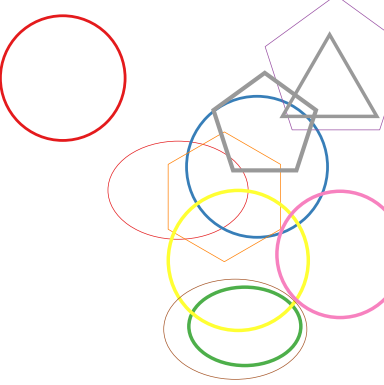[{"shape": "oval", "thickness": 0.5, "radius": 0.91, "center": [0.462, 0.506]}, {"shape": "circle", "thickness": 2, "radius": 0.81, "center": [0.163, 0.797]}, {"shape": "circle", "thickness": 2, "radius": 0.92, "center": [0.668, 0.567]}, {"shape": "oval", "thickness": 2.5, "radius": 0.73, "center": [0.636, 0.152]}, {"shape": "pentagon", "thickness": 0.5, "radius": 0.97, "center": [0.872, 0.819]}, {"shape": "hexagon", "thickness": 0.5, "radius": 0.84, "center": [0.583, 0.489]}, {"shape": "circle", "thickness": 2.5, "radius": 0.91, "center": [0.619, 0.324]}, {"shape": "oval", "thickness": 0.5, "radius": 0.93, "center": [0.611, 0.145]}, {"shape": "circle", "thickness": 2.5, "radius": 0.82, "center": [0.883, 0.339]}, {"shape": "triangle", "thickness": 2.5, "radius": 0.71, "center": [0.856, 0.768]}, {"shape": "pentagon", "thickness": 3, "radius": 0.7, "center": [0.688, 0.671]}]